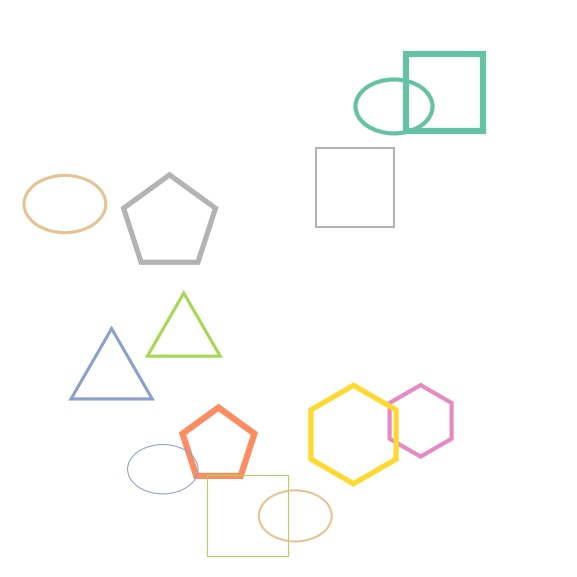[{"shape": "square", "thickness": 3, "radius": 0.33, "center": [0.77, 0.839]}, {"shape": "oval", "thickness": 2, "radius": 0.33, "center": [0.682, 0.815]}, {"shape": "pentagon", "thickness": 3, "radius": 0.33, "center": [0.378, 0.228]}, {"shape": "triangle", "thickness": 1.5, "radius": 0.41, "center": [0.193, 0.349]}, {"shape": "oval", "thickness": 0.5, "radius": 0.31, "center": [0.282, 0.187]}, {"shape": "hexagon", "thickness": 2, "radius": 0.31, "center": [0.728, 0.27]}, {"shape": "square", "thickness": 0.5, "radius": 0.35, "center": [0.428, 0.107]}, {"shape": "triangle", "thickness": 1.5, "radius": 0.36, "center": [0.318, 0.419]}, {"shape": "hexagon", "thickness": 2.5, "radius": 0.43, "center": [0.612, 0.247]}, {"shape": "oval", "thickness": 1, "radius": 0.32, "center": [0.511, 0.106]}, {"shape": "oval", "thickness": 1.5, "radius": 0.35, "center": [0.112, 0.646]}, {"shape": "pentagon", "thickness": 2.5, "radius": 0.42, "center": [0.294, 0.613]}, {"shape": "square", "thickness": 1, "radius": 0.34, "center": [0.615, 0.675]}]